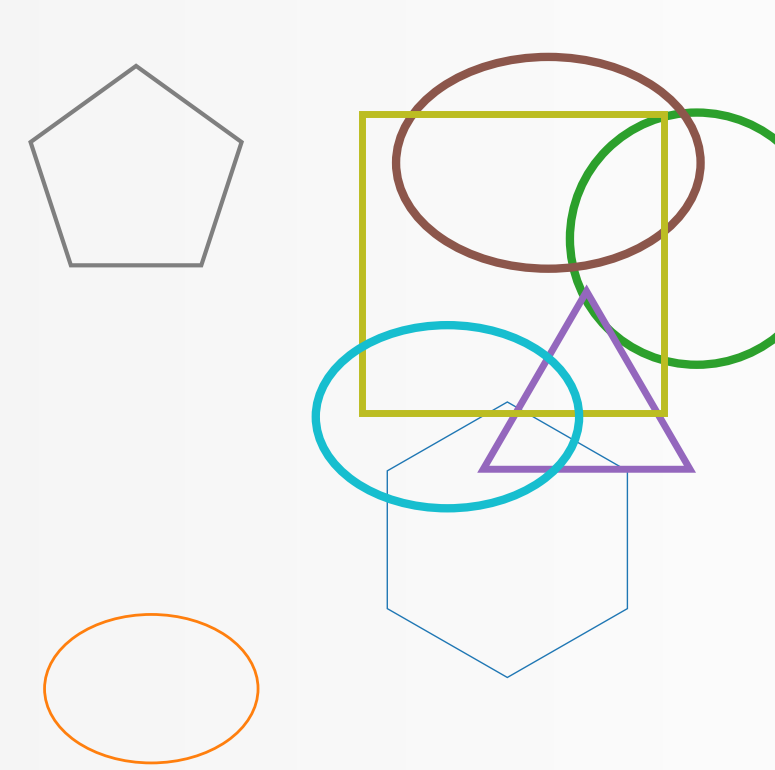[{"shape": "hexagon", "thickness": 0.5, "radius": 0.89, "center": [0.655, 0.299]}, {"shape": "oval", "thickness": 1, "radius": 0.69, "center": [0.195, 0.106]}, {"shape": "circle", "thickness": 3, "radius": 0.82, "center": [0.899, 0.69]}, {"shape": "triangle", "thickness": 2.5, "radius": 0.77, "center": [0.757, 0.468]}, {"shape": "oval", "thickness": 3, "radius": 0.98, "center": [0.708, 0.789]}, {"shape": "pentagon", "thickness": 1.5, "radius": 0.72, "center": [0.176, 0.771]}, {"shape": "square", "thickness": 2.5, "radius": 0.97, "center": [0.662, 0.658]}, {"shape": "oval", "thickness": 3, "radius": 0.85, "center": [0.577, 0.459]}]